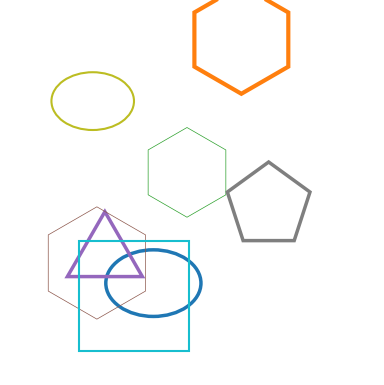[{"shape": "oval", "thickness": 2.5, "radius": 0.62, "center": [0.398, 0.265]}, {"shape": "hexagon", "thickness": 3, "radius": 0.7, "center": [0.627, 0.897]}, {"shape": "hexagon", "thickness": 0.5, "radius": 0.58, "center": [0.486, 0.552]}, {"shape": "triangle", "thickness": 2.5, "radius": 0.56, "center": [0.272, 0.338]}, {"shape": "hexagon", "thickness": 0.5, "radius": 0.73, "center": [0.252, 0.317]}, {"shape": "pentagon", "thickness": 2.5, "radius": 0.56, "center": [0.698, 0.466]}, {"shape": "oval", "thickness": 1.5, "radius": 0.54, "center": [0.241, 0.737]}, {"shape": "square", "thickness": 1.5, "radius": 0.72, "center": [0.348, 0.232]}]